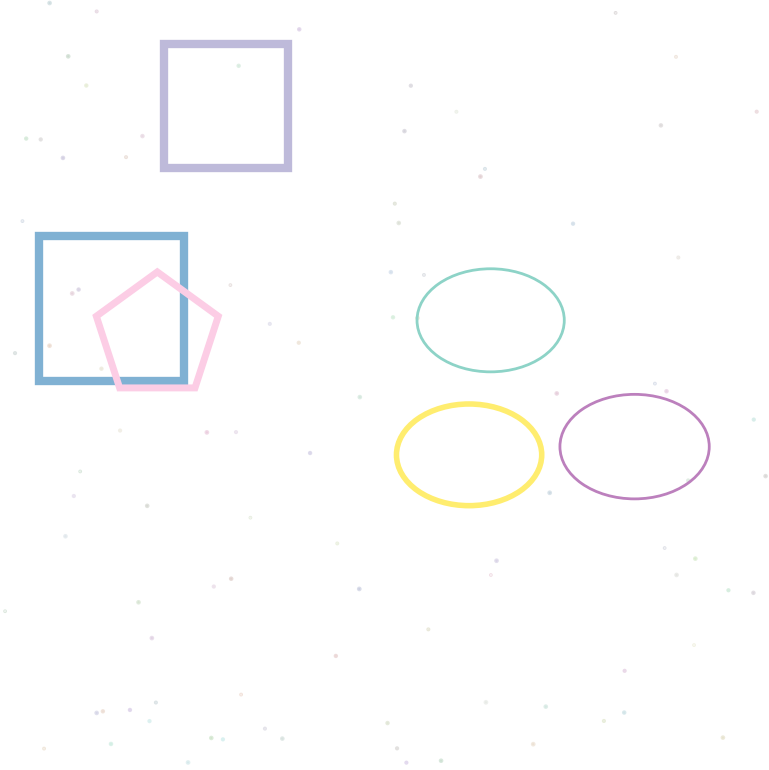[{"shape": "oval", "thickness": 1, "radius": 0.48, "center": [0.637, 0.584]}, {"shape": "square", "thickness": 3, "radius": 0.4, "center": [0.294, 0.862]}, {"shape": "square", "thickness": 3, "radius": 0.47, "center": [0.145, 0.599]}, {"shape": "pentagon", "thickness": 2.5, "radius": 0.42, "center": [0.204, 0.564]}, {"shape": "oval", "thickness": 1, "radius": 0.48, "center": [0.824, 0.42]}, {"shape": "oval", "thickness": 2, "radius": 0.47, "center": [0.609, 0.409]}]